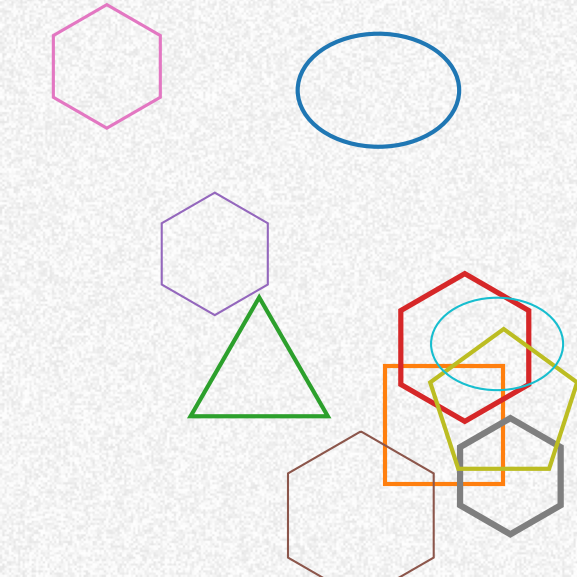[{"shape": "oval", "thickness": 2, "radius": 0.7, "center": [0.655, 0.843]}, {"shape": "square", "thickness": 2, "radius": 0.51, "center": [0.769, 0.263]}, {"shape": "triangle", "thickness": 2, "radius": 0.69, "center": [0.449, 0.347]}, {"shape": "hexagon", "thickness": 2.5, "radius": 0.64, "center": [0.805, 0.397]}, {"shape": "hexagon", "thickness": 1, "radius": 0.53, "center": [0.372, 0.559]}, {"shape": "hexagon", "thickness": 1, "radius": 0.73, "center": [0.625, 0.106]}, {"shape": "hexagon", "thickness": 1.5, "radius": 0.53, "center": [0.185, 0.884]}, {"shape": "hexagon", "thickness": 3, "radius": 0.5, "center": [0.884, 0.175]}, {"shape": "pentagon", "thickness": 2, "radius": 0.67, "center": [0.872, 0.296]}, {"shape": "oval", "thickness": 1, "radius": 0.57, "center": [0.861, 0.404]}]